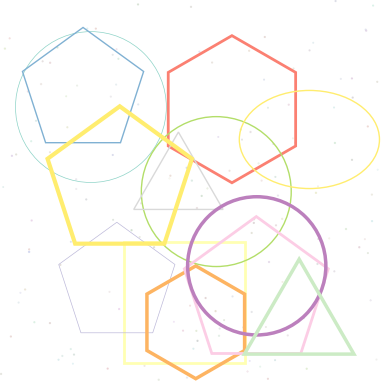[{"shape": "circle", "thickness": 0.5, "radius": 0.98, "center": [0.236, 0.722]}, {"shape": "square", "thickness": 2, "radius": 0.78, "center": [0.479, 0.214]}, {"shape": "pentagon", "thickness": 0.5, "radius": 0.79, "center": [0.303, 0.264]}, {"shape": "hexagon", "thickness": 2, "radius": 0.96, "center": [0.602, 0.716]}, {"shape": "pentagon", "thickness": 1, "radius": 0.83, "center": [0.216, 0.763]}, {"shape": "hexagon", "thickness": 2.5, "radius": 0.73, "center": [0.508, 0.163]}, {"shape": "circle", "thickness": 1, "radius": 0.97, "center": [0.562, 0.502]}, {"shape": "pentagon", "thickness": 2, "radius": 0.98, "center": [0.666, 0.241]}, {"shape": "triangle", "thickness": 1, "radius": 0.67, "center": [0.463, 0.523]}, {"shape": "circle", "thickness": 2.5, "radius": 0.9, "center": [0.667, 0.309]}, {"shape": "triangle", "thickness": 2.5, "radius": 0.82, "center": [0.777, 0.162]}, {"shape": "oval", "thickness": 1, "radius": 0.91, "center": [0.804, 0.638]}, {"shape": "pentagon", "thickness": 3, "radius": 0.99, "center": [0.311, 0.527]}]